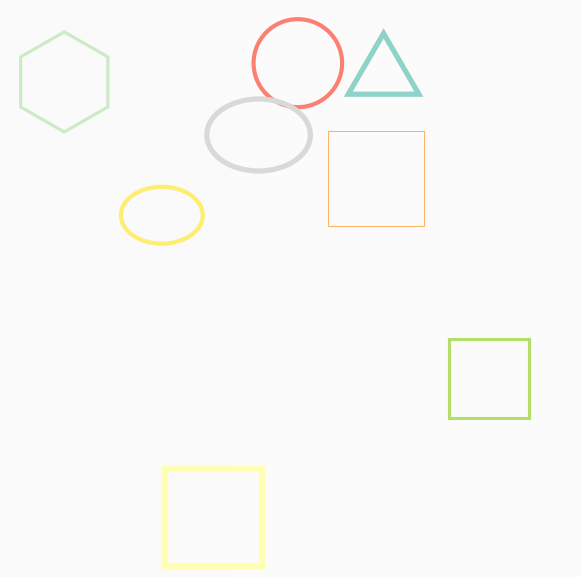[{"shape": "triangle", "thickness": 2.5, "radius": 0.35, "center": [0.66, 0.871]}, {"shape": "square", "thickness": 3, "radius": 0.42, "center": [0.367, 0.102]}, {"shape": "circle", "thickness": 2, "radius": 0.38, "center": [0.512, 0.89]}, {"shape": "square", "thickness": 0.5, "radius": 0.41, "center": [0.646, 0.69]}, {"shape": "square", "thickness": 1.5, "radius": 0.34, "center": [0.842, 0.344]}, {"shape": "oval", "thickness": 2.5, "radius": 0.45, "center": [0.445, 0.765]}, {"shape": "hexagon", "thickness": 1.5, "radius": 0.43, "center": [0.111, 0.857]}, {"shape": "oval", "thickness": 2, "radius": 0.35, "center": [0.278, 0.626]}]